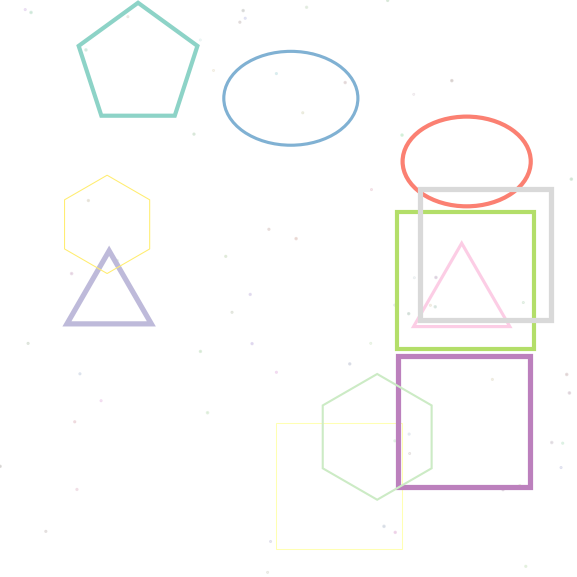[{"shape": "pentagon", "thickness": 2, "radius": 0.54, "center": [0.239, 0.886]}, {"shape": "square", "thickness": 0.5, "radius": 0.54, "center": [0.587, 0.158]}, {"shape": "triangle", "thickness": 2.5, "radius": 0.42, "center": [0.189, 0.481]}, {"shape": "oval", "thickness": 2, "radius": 0.55, "center": [0.808, 0.72]}, {"shape": "oval", "thickness": 1.5, "radius": 0.58, "center": [0.504, 0.829]}, {"shape": "square", "thickness": 2, "radius": 0.59, "center": [0.806, 0.513]}, {"shape": "triangle", "thickness": 1.5, "radius": 0.48, "center": [0.799, 0.482]}, {"shape": "square", "thickness": 2.5, "radius": 0.57, "center": [0.84, 0.558]}, {"shape": "square", "thickness": 2.5, "radius": 0.57, "center": [0.804, 0.269]}, {"shape": "hexagon", "thickness": 1, "radius": 0.54, "center": [0.653, 0.243]}, {"shape": "hexagon", "thickness": 0.5, "radius": 0.43, "center": [0.185, 0.611]}]